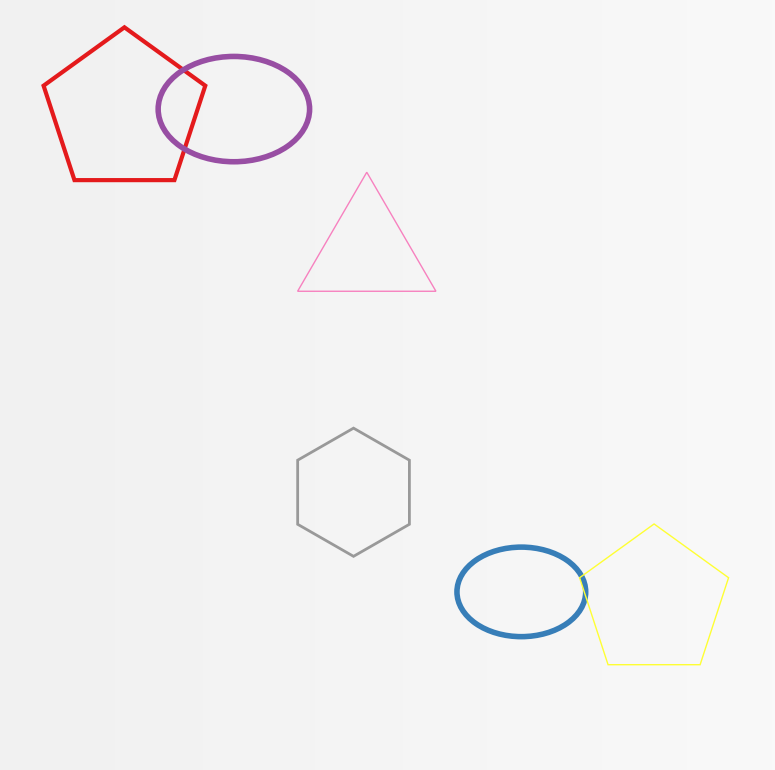[{"shape": "pentagon", "thickness": 1.5, "radius": 0.55, "center": [0.161, 0.855]}, {"shape": "oval", "thickness": 2, "radius": 0.42, "center": [0.673, 0.231]}, {"shape": "oval", "thickness": 2, "radius": 0.49, "center": [0.302, 0.858]}, {"shape": "pentagon", "thickness": 0.5, "radius": 0.51, "center": [0.844, 0.218]}, {"shape": "triangle", "thickness": 0.5, "radius": 0.52, "center": [0.473, 0.673]}, {"shape": "hexagon", "thickness": 1, "radius": 0.42, "center": [0.456, 0.361]}]